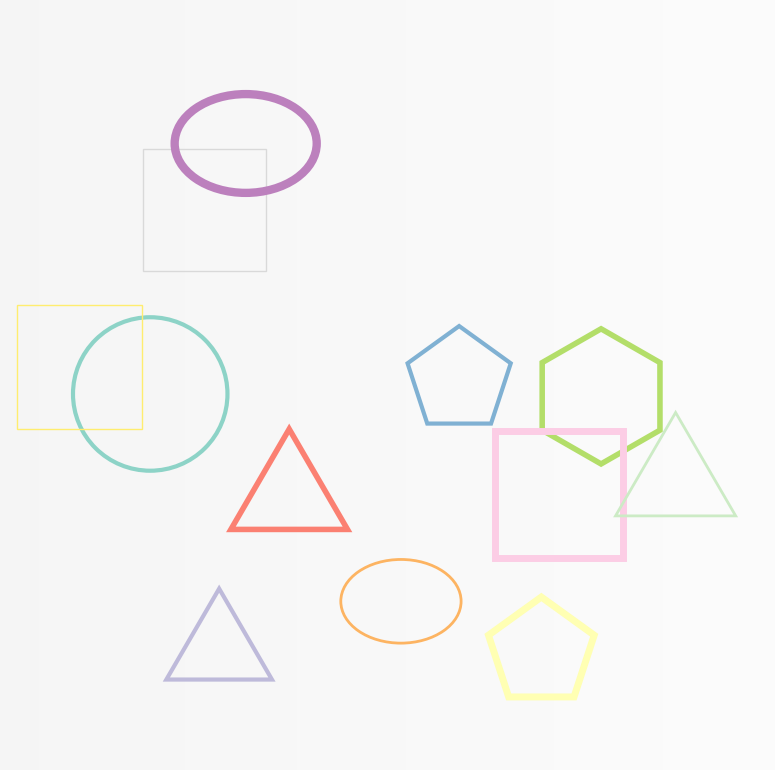[{"shape": "circle", "thickness": 1.5, "radius": 0.5, "center": [0.194, 0.488]}, {"shape": "pentagon", "thickness": 2.5, "radius": 0.36, "center": [0.699, 0.153]}, {"shape": "triangle", "thickness": 1.5, "radius": 0.39, "center": [0.283, 0.157]}, {"shape": "triangle", "thickness": 2, "radius": 0.43, "center": [0.373, 0.356]}, {"shape": "pentagon", "thickness": 1.5, "radius": 0.35, "center": [0.592, 0.507]}, {"shape": "oval", "thickness": 1, "radius": 0.39, "center": [0.517, 0.219]}, {"shape": "hexagon", "thickness": 2, "radius": 0.44, "center": [0.776, 0.485]}, {"shape": "square", "thickness": 2.5, "radius": 0.41, "center": [0.721, 0.358]}, {"shape": "square", "thickness": 0.5, "radius": 0.4, "center": [0.264, 0.728]}, {"shape": "oval", "thickness": 3, "radius": 0.46, "center": [0.317, 0.814]}, {"shape": "triangle", "thickness": 1, "radius": 0.45, "center": [0.872, 0.375]}, {"shape": "square", "thickness": 0.5, "radius": 0.4, "center": [0.102, 0.524]}]